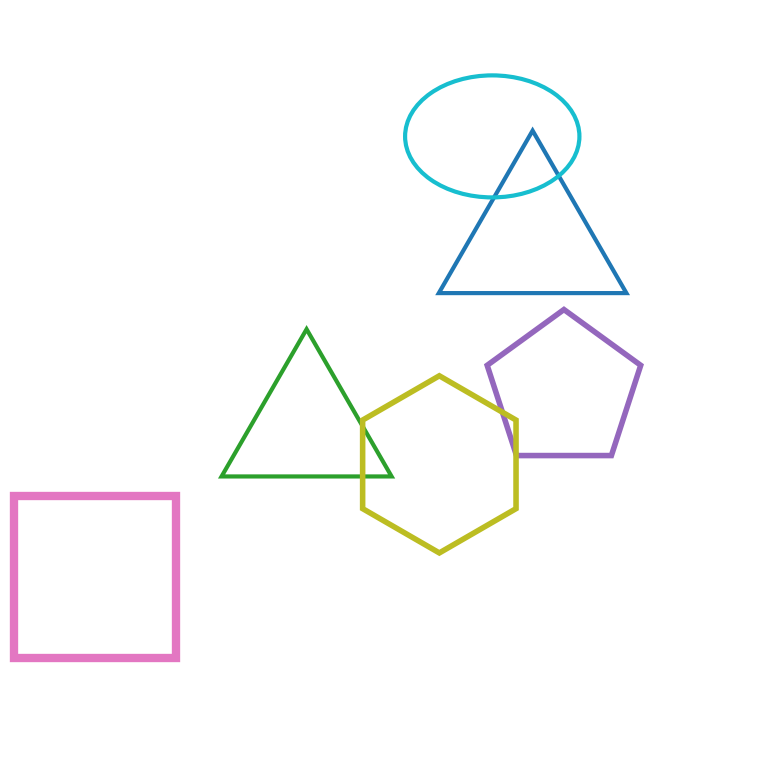[{"shape": "triangle", "thickness": 1.5, "radius": 0.7, "center": [0.692, 0.69]}, {"shape": "triangle", "thickness": 1.5, "radius": 0.64, "center": [0.398, 0.445]}, {"shape": "pentagon", "thickness": 2, "radius": 0.52, "center": [0.732, 0.493]}, {"shape": "square", "thickness": 3, "radius": 0.53, "center": [0.123, 0.25]}, {"shape": "hexagon", "thickness": 2, "radius": 0.58, "center": [0.571, 0.397]}, {"shape": "oval", "thickness": 1.5, "radius": 0.57, "center": [0.639, 0.823]}]